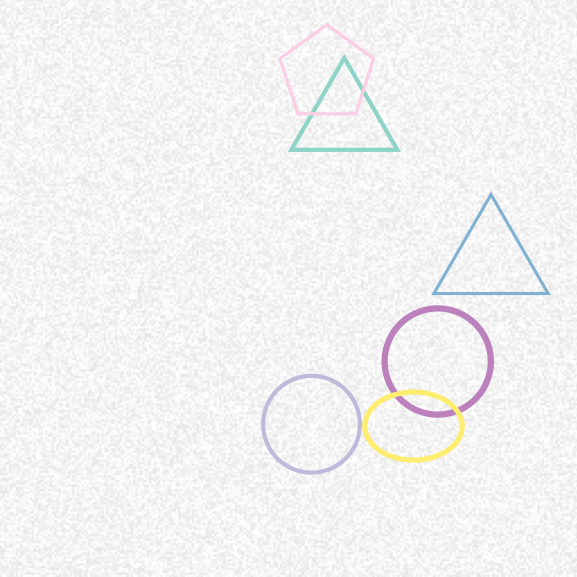[{"shape": "triangle", "thickness": 2, "radius": 0.53, "center": [0.596, 0.793]}, {"shape": "circle", "thickness": 2, "radius": 0.42, "center": [0.539, 0.265]}, {"shape": "triangle", "thickness": 1.5, "radius": 0.57, "center": [0.85, 0.548]}, {"shape": "pentagon", "thickness": 1.5, "radius": 0.43, "center": [0.566, 0.871]}, {"shape": "circle", "thickness": 3, "radius": 0.46, "center": [0.758, 0.373]}, {"shape": "oval", "thickness": 2.5, "radius": 0.42, "center": [0.716, 0.261]}]